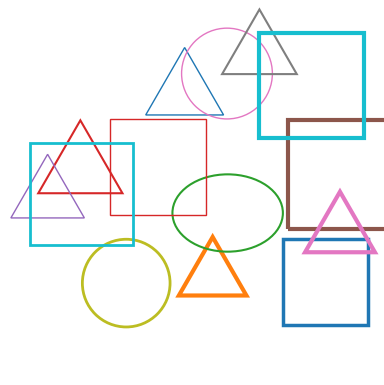[{"shape": "square", "thickness": 2.5, "radius": 0.55, "center": [0.846, 0.268]}, {"shape": "triangle", "thickness": 1, "radius": 0.58, "center": [0.48, 0.76]}, {"shape": "triangle", "thickness": 3, "radius": 0.51, "center": [0.552, 0.283]}, {"shape": "oval", "thickness": 1.5, "radius": 0.72, "center": [0.591, 0.447]}, {"shape": "square", "thickness": 1, "radius": 0.63, "center": [0.411, 0.566]}, {"shape": "triangle", "thickness": 1.5, "radius": 0.63, "center": [0.209, 0.561]}, {"shape": "triangle", "thickness": 1, "radius": 0.55, "center": [0.124, 0.489]}, {"shape": "square", "thickness": 3, "radius": 0.71, "center": [0.89, 0.547]}, {"shape": "triangle", "thickness": 3, "radius": 0.52, "center": [0.883, 0.397]}, {"shape": "circle", "thickness": 1, "radius": 0.59, "center": [0.59, 0.809]}, {"shape": "triangle", "thickness": 1.5, "radius": 0.56, "center": [0.674, 0.864]}, {"shape": "circle", "thickness": 2, "radius": 0.57, "center": [0.328, 0.265]}, {"shape": "square", "thickness": 2, "radius": 0.67, "center": [0.212, 0.496]}, {"shape": "square", "thickness": 3, "radius": 0.68, "center": [0.81, 0.778]}]